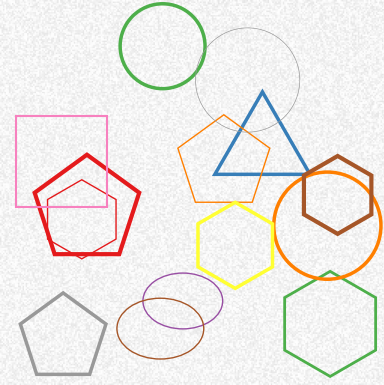[{"shape": "pentagon", "thickness": 3, "radius": 0.71, "center": [0.226, 0.455]}, {"shape": "hexagon", "thickness": 1, "radius": 0.51, "center": [0.212, 0.43]}, {"shape": "triangle", "thickness": 2.5, "radius": 0.71, "center": [0.682, 0.619]}, {"shape": "circle", "thickness": 2.5, "radius": 0.55, "center": [0.422, 0.88]}, {"shape": "hexagon", "thickness": 2, "radius": 0.68, "center": [0.858, 0.159]}, {"shape": "oval", "thickness": 1, "radius": 0.52, "center": [0.475, 0.218]}, {"shape": "circle", "thickness": 2.5, "radius": 0.7, "center": [0.85, 0.414]}, {"shape": "pentagon", "thickness": 1, "radius": 0.63, "center": [0.581, 0.576]}, {"shape": "hexagon", "thickness": 2.5, "radius": 0.56, "center": [0.611, 0.363]}, {"shape": "oval", "thickness": 1, "radius": 0.56, "center": [0.416, 0.146]}, {"shape": "hexagon", "thickness": 3, "radius": 0.51, "center": [0.877, 0.494]}, {"shape": "square", "thickness": 1.5, "radius": 0.59, "center": [0.16, 0.581]}, {"shape": "pentagon", "thickness": 2.5, "radius": 0.58, "center": [0.164, 0.122]}, {"shape": "circle", "thickness": 0.5, "radius": 0.68, "center": [0.643, 0.792]}]